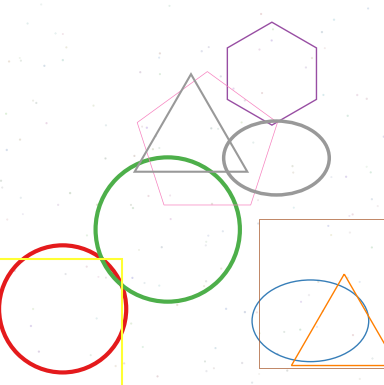[{"shape": "circle", "thickness": 3, "radius": 0.83, "center": [0.163, 0.198]}, {"shape": "oval", "thickness": 1, "radius": 0.76, "center": [0.806, 0.167]}, {"shape": "circle", "thickness": 3, "radius": 0.94, "center": [0.436, 0.404]}, {"shape": "hexagon", "thickness": 1, "radius": 0.67, "center": [0.706, 0.809]}, {"shape": "triangle", "thickness": 1, "radius": 0.79, "center": [0.894, 0.13]}, {"shape": "square", "thickness": 1.5, "radius": 0.95, "center": [0.128, 0.139]}, {"shape": "square", "thickness": 0.5, "radius": 0.97, "center": [0.868, 0.238]}, {"shape": "pentagon", "thickness": 0.5, "radius": 0.96, "center": [0.539, 0.623]}, {"shape": "triangle", "thickness": 1.5, "radius": 0.84, "center": [0.496, 0.638]}, {"shape": "oval", "thickness": 2.5, "radius": 0.69, "center": [0.718, 0.59]}]